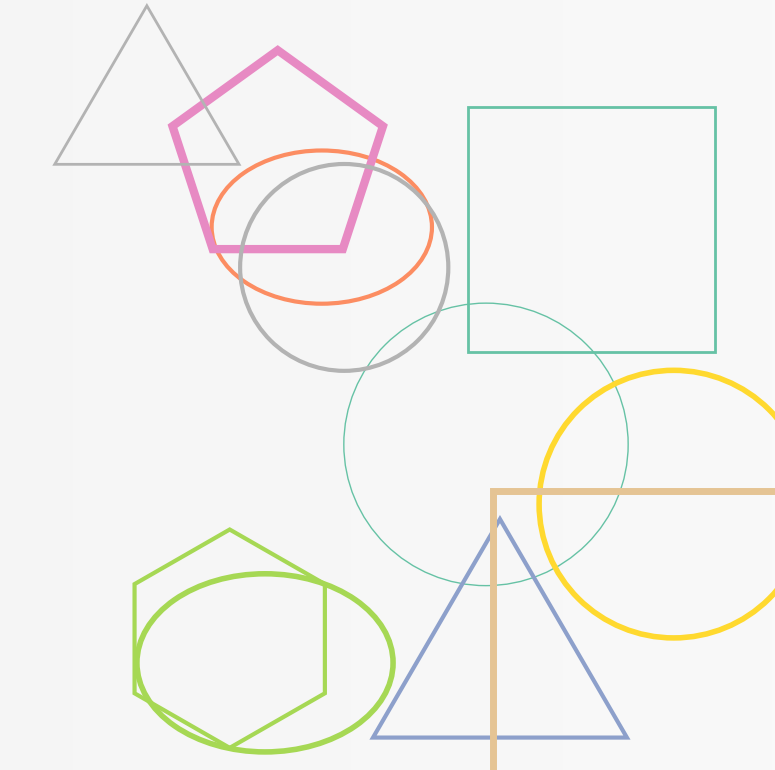[{"shape": "circle", "thickness": 0.5, "radius": 0.92, "center": [0.627, 0.423]}, {"shape": "square", "thickness": 1, "radius": 0.8, "center": [0.763, 0.702]}, {"shape": "oval", "thickness": 1.5, "radius": 0.71, "center": [0.415, 0.705]}, {"shape": "triangle", "thickness": 1.5, "radius": 0.95, "center": [0.645, 0.137]}, {"shape": "pentagon", "thickness": 3, "radius": 0.71, "center": [0.358, 0.792]}, {"shape": "oval", "thickness": 2, "radius": 0.83, "center": [0.342, 0.139]}, {"shape": "hexagon", "thickness": 1.5, "radius": 0.71, "center": [0.296, 0.171]}, {"shape": "circle", "thickness": 2, "radius": 0.87, "center": [0.869, 0.345]}, {"shape": "square", "thickness": 2.5, "radius": 0.99, "center": [0.835, 0.164]}, {"shape": "circle", "thickness": 1.5, "radius": 0.67, "center": [0.444, 0.653]}, {"shape": "triangle", "thickness": 1, "radius": 0.69, "center": [0.19, 0.855]}]